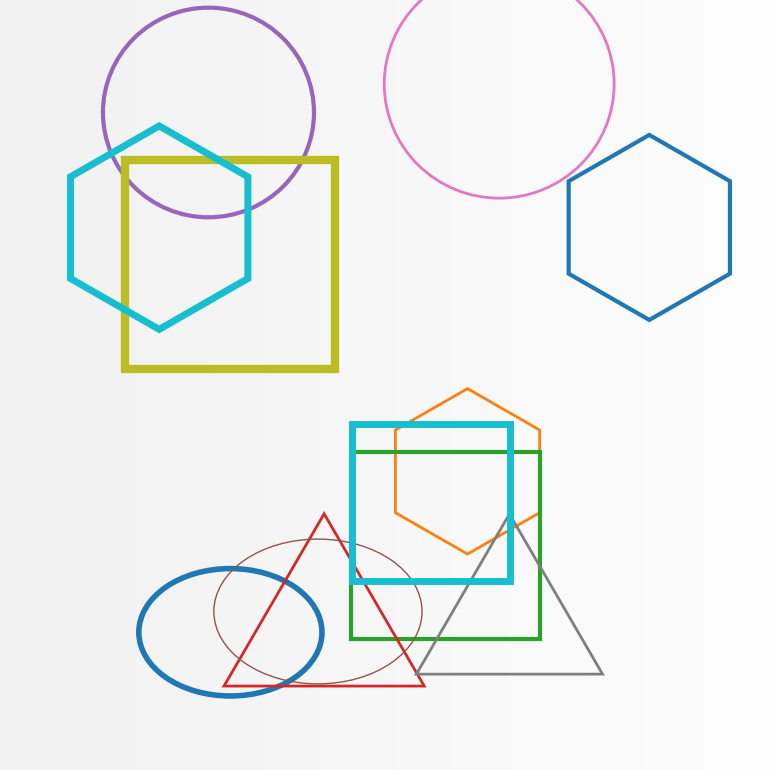[{"shape": "hexagon", "thickness": 1.5, "radius": 0.6, "center": [0.838, 0.705]}, {"shape": "oval", "thickness": 2, "radius": 0.59, "center": [0.297, 0.179]}, {"shape": "hexagon", "thickness": 1, "radius": 0.54, "center": [0.603, 0.388]}, {"shape": "square", "thickness": 1.5, "radius": 0.61, "center": [0.575, 0.292]}, {"shape": "triangle", "thickness": 1, "radius": 0.75, "center": [0.418, 0.184]}, {"shape": "circle", "thickness": 1.5, "radius": 0.68, "center": [0.269, 0.854]}, {"shape": "oval", "thickness": 0.5, "radius": 0.67, "center": [0.41, 0.206]}, {"shape": "circle", "thickness": 1, "radius": 0.74, "center": [0.644, 0.891]}, {"shape": "triangle", "thickness": 1, "radius": 0.69, "center": [0.657, 0.194]}, {"shape": "square", "thickness": 3, "radius": 0.68, "center": [0.296, 0.657]}, {"shape": "hexagon", "thickness": 2.5, "radius": 0.66, "center": [0.205, 0.704]}, {"shape": "square", "thickness": 2.5, "radius": 0.51, "center": [0.556, 0.347]}]